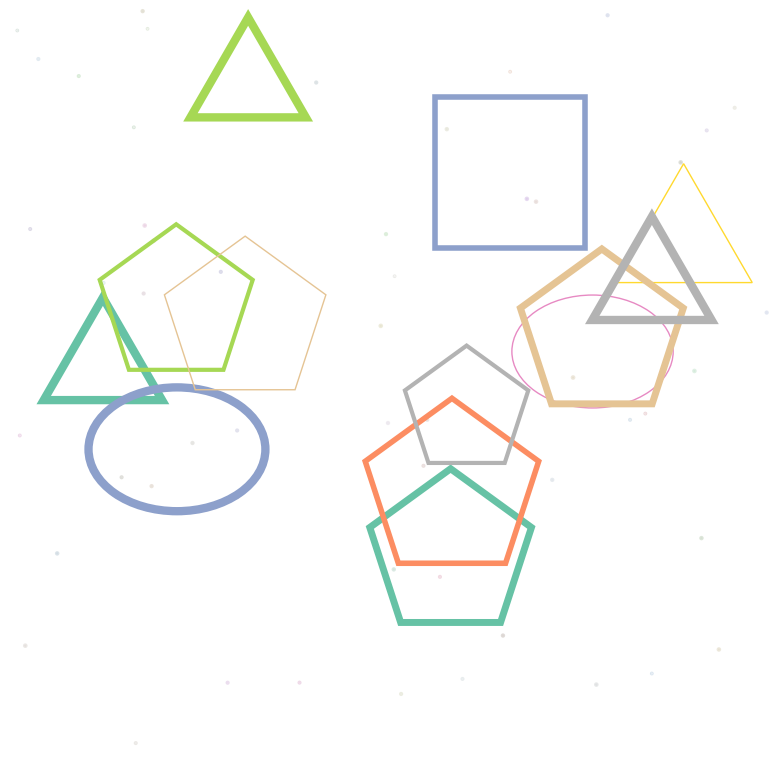[{"shape": "triangle", "thickness": 3, "radius": 0.44, "center": [0.134, 0.525]}, {"shape": "pentagon", "thickness": 2.5, "radius": 0.55, "center": [0.585, 0.281]}, {"shape": "pentagon", "thickness": 2, "radius": 0.59, "center": [0.587, 0.364]}, {"shape": "square", "thickness": 2, "radius": 0.49, "center": [0.662, 0.776]}, {"shape": "oval", "thickness": 3, "radius": 0.57, "center": [0.23, 0.417]}, {"shape": "oval", "thickness": 0.5, "radius": 0.52, "center": [0.77, 0.544]}, {"shape": "triangle", "thickness": 3, "radius": 0.43, "center": [0.322, 0.891]}, {"shape": "pentagon", "thickness": 1.5, "radius": 0.52, "center": [0.229, 0.604]}, {"shape": "triangle", "thickness": 0.5, "radius": 0.51, "center": [0.888, 0.684]}, {"shape": "pentagon", "thickness": 2.5, "radius": 0.56, "center": [0.782, 0.565]}, {"shape": "pentagon", "thickness": 0.5, "radius": 0.55, "center": [0.318, 0.583]}, {"shape": "pentagon", "thickness": 1.5, "radius": 0.42, "center": [0.606, 0.467]}, {"shape": "triangle", "thickness": 3, "radius": 0.45, "center": [0.847, 0.629]}]